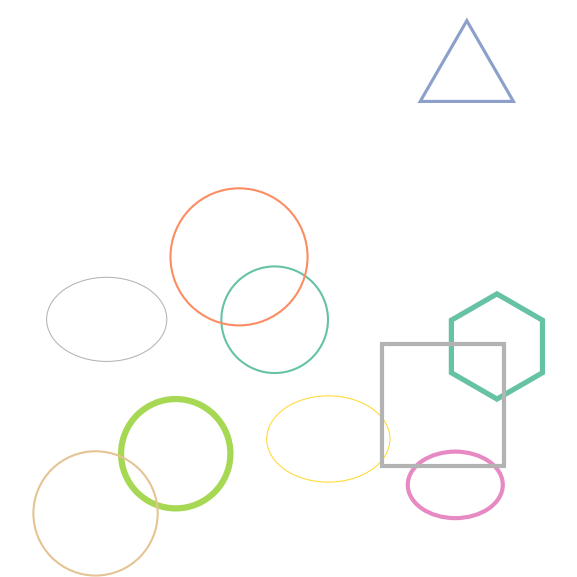[{"shape": "circle", "thickness": 1, "radius": 0.46, "center": [0.476, 0.445]}, {"shape": "hexagon", "thickness": 2.5, "radius": 0.46, "center": [0.86, 0.399]}, {"shape": "circle", "thickness": 1, "radius": 0.59, "center": [0.414, 0.554]}, {"shape": "triangle", "thickness": 1.5, "radius": 0.47, "center": [0.808, 0.87]}, {"shape": "oval", "thickness": 2, "radius": 0.41, "center": [0.788, 0.16]}, {"shape": "circle", "thickness": 3, "radius": 0.47, "center": [0.304, 0.213]}, {"shape": "oval", "thickness": 0.5, "radius": 0.53, "center": [0.569, 0.239]}, {"shape": "circle", "thickness": 1, "radius": 0.54, "center": [0.165, 0.11]}, {"shape": "oval", "thickness": 0.5, "radius": 0.52, "center": [0.185, 0.446]}, {"shape": "square", "thickness": 2, "radius": 0.53, "center": [0.768, 0.298]}]